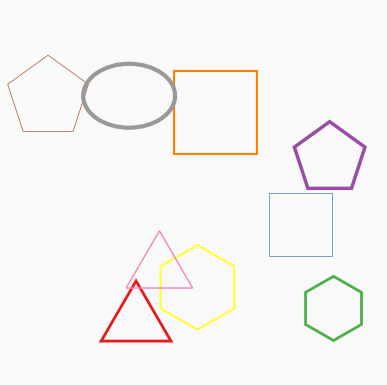[{"shape": "triangle", "thickness": 2, "radius": 0.52, "center": [0.351, 0.166]}, {"shape": "square", "thickness": 0.5, "radius": 0.41, "center": [0.776, 0.416]}, {"shape": "hexagon", "thickness": 2, "radius": 0.42, "center": [0.861, 0.199]}, {"shape": "pentagon", "thickness": 2.5, "radius": 0.48, "center": [0.851, 0.588]}, {"shape": "square", "thickness": 1.5, "radius": 0.54, "center": [0.556, 0.707]}, {"shape": "hexagon", "thickness": 1.5, "radius": 0.55, "center": [0.509, 0.254]}, {"shape": "pentagon", "thickness": 0.5, "radius": 0.55, "center": [0.124, 0.747]}, {"shape": "triangle", "thickness": 1, "radius": 0.5, "center": [0.411, 0.301]}, {"shape": "oval", "thickness": 3, "radius": 0.59, "center": [0.333, 0.751]}]